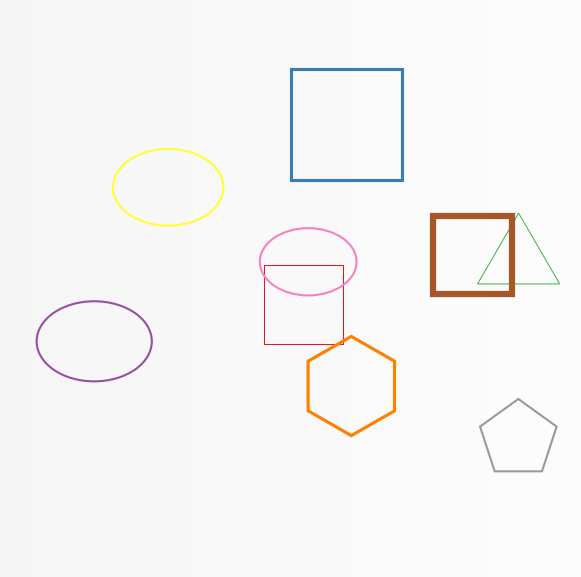[{"shape": "square", "thickness": 0.5, "radius": 0.34, "center": [0.523, 0.472]}, {"shape": "square", "thickness": 1.5, "radius": 0.48, "center": [0.597, 0.783]}, {"shape": "triangle", "thickness": 0.5, "radius": 0.41, "center": [0.892, 0.548]}, {"shape": "oval", "thickness": 1, "radius": 0.5, "center": [0.162, 0.408]}, {"shape": "hexagon", "thickness": 1.5, "radius": 0.43, "center": [0.604, 0.331]}, {"shape": "oval", "thickness": 1, "radius": 0.47, "center": [0.289, 0.675]}, {"shape": "square", "thickness": 3, "radius": 0.34, "center": [0.813, 0.558]}, {"shape": "oval", "thickness": 1, "radius": 0.42, "center": [0.53, 0.546]}, {"shape": "pentagon", "thickness": 1, "radius": 0.35, "center": [0.892, 0.239]}]